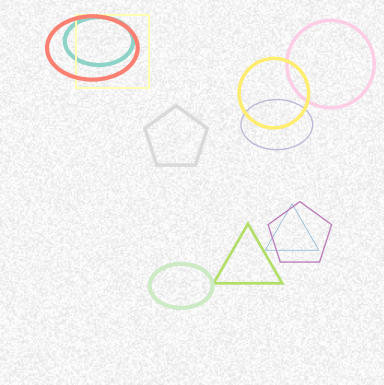[{"shape": "oval", "thickness": 3, "radius": 0.44, "center": [0.257, 0.893]}, {"shape": "square", "thickness": 1.5, "radius": 0.48, "center": [0.292, 0.866]}, {"shape": "oval", "thickness": 1, "radius": 0.47, "center": [0.719, 0.676]}, {"shape": "oval", "thickness": 3, "radius": 0.59, "center": [0.24, 0.876]}, {"shape": "triangle", "thickness": 0.5, "radius": 0.4, "center": [0.759, 0.39]}, {"shape": "triangle", "thickness": 2, "radius": 0.51, "center": [0.644, 0.316]}, {"shape": "circle", "thickness": 2.5, "radius": 0.57, "center": [0.859, 0.833]}, {"shape": "pentagon", "thickness": 2.5, "radius": 0.43, "center": [0.457, 0.64]}, {"shape": "pentagon", "thickness": 1, "radius": 0.43, "center": [0.779, 0.39]}, {"shape": "oval", "thickness": 3, "radius": 0.41, "center": [0.471, 0.257]}, {"shape": "circle", "thickness": 2.5, "radius": 0.45, "center": [0.711, 0.758]}]